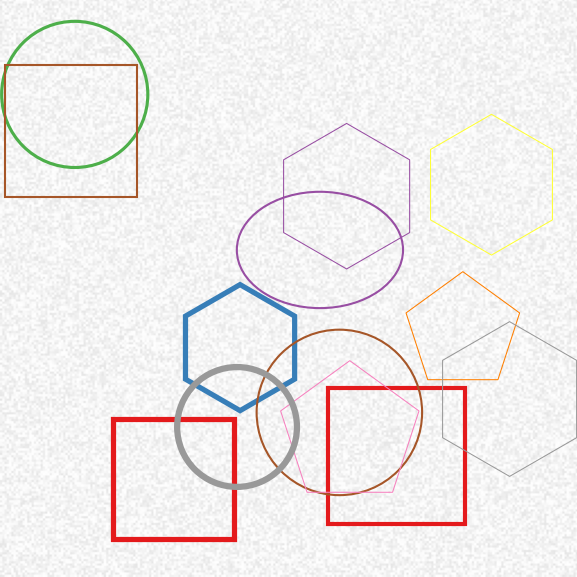[{"shape": "square", "thickness": 2, "radius": 0.59, "center": [0.687, 0.209]}, {"shape": "square", "thickness": 2.5, "radius": 0.52, "center": [0.301, 0.17]}, {"shape": "hexagon", "thickness": 2.5, "radius": 0.55, "center": [0.416, 0.397]}, {"shape": "circle", "thickness": 1.5, "radius": 0.63, "center": [0.129, 0.836]}, {"shape": "hexagon", "thickness": 0.5, "radius": 0.63, "center": [0.6, 0.659]}, {"shape": "oval", "thickness": 1, "radius": 0.72, "center": [0.554, 0.566]}, {"shape": "pentagon", "thickness": 0.5, "radius": 0.52, "center": [0.801, 0.425]}, {"shape": "hexagon", "thickness": 0.5, "radius": 0.61, "center": [0.851, 0.679]}, {"shape": "circle", "thickness": 1, "radius": 0.72, "center": [0.588, 0.285]}, {"shape": "square", "thickness": 1, "radius": 0.57, "center": [0.123, 0.772]}, {"shape": "pentagon", "thickness": 0.5, "radius": 0.63, "center": [0.606, 0.249]}, {"shape": "hexagon", "thickness": 0.5, "radius": 0.67, "center": [0.882, 0.308]}, {"shape": "circle", "thickness": 3, "radius": 0.52, "center": [0.411, 0.26]}]